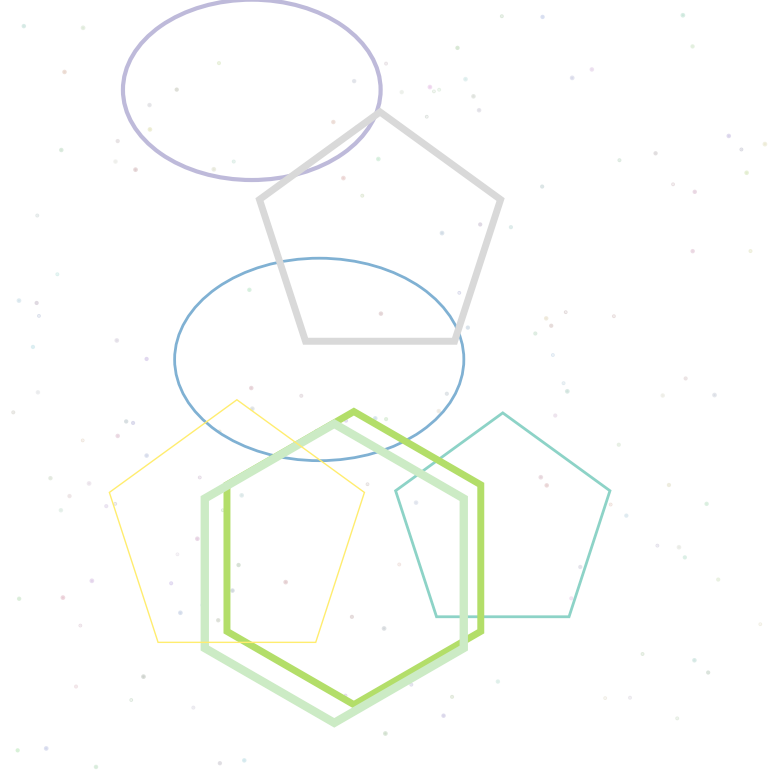[{"shape": "pentagon", "thickness": 1, "radius": 0.73, "center": [0.653, 0.317]}, {"shape": "oval", "thickness": 1.5, "radius": 0.84, "center": [0.327, 0.883]}, {"shape": "oval", "thickness": 1, "radius": 0.94, "center": [0.415, 0.533]}, {"shape": "hexagon", "thickness": 2.5, "radius": 0.95, "center": [0.46, 0.275]}, {"shape": "pentagon", "thickness": 2.5, "radius": 0.82, "center": [0.494, 0.69]}, {"shape": "hexagon", "thickness": 3, "radius": 0.97, "center": [0.434, 0.255]}, {"shape": "pentagon", "thickness": 0.5, "radius": 0.87, "center": [0.308, 0.307]}]